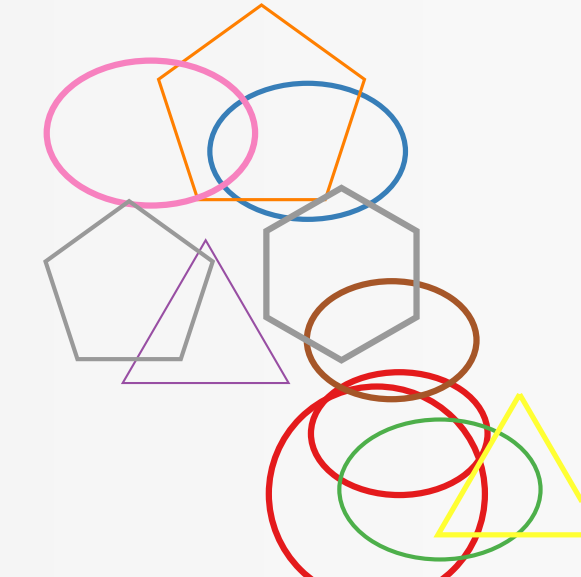[{"shape": "oval", "thickness": 3, "radius": 0.76, "center": [0.687, 0.248]}, {"shape": "circle", "thickness": 3, "radius": 0.93, "center": [0.648, 0.144]}, {"shape": "oval", "thickness": 2.5, "radius": 0.84, "center": [0.529, 0.737]}, {"shape": "oval", "thickness": 2, "radius": 0.87, "center": [0.757, 0.152]}, {"shape": "triangle", "thickness": 1, "radius": 0.82, "center": [0.354, 0.418]}, {"shape": "pentagon", "thickness": 1.5, "radius": 0.93, "center": [0.45, 0.804]}, {"shape": "triangle", "thickness": 2.5, "radius": 0.81, "center": [0.894, 0.154]}, {"shape": "oval", "thickness": 3, "radius": 0.73, "center": [0.674, 0.41]}, {"shape": "oval", "thickness": 3, "radius": 0.9, "center": [0.26, 0.769]}, {"shape": "pentagon", "thickness": 2, "radius": 0.76, "center": [0.222, 0.5]}, {"shape": "hexagon", "thickness": 3, "radius": 0.75, "center": [0.587, 0.524]}]